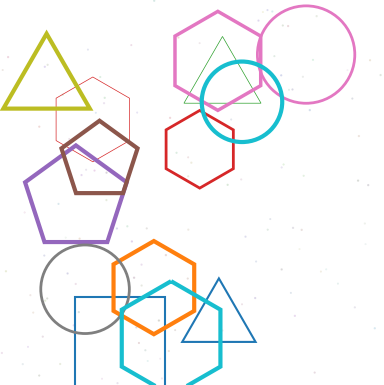[{"shape": "triangle", "thickness": 1.5, "radius": 0.55, "center": [0.569, 0.167]}, {"shape": "square", "thickness": 1.5, "radius": 0.58, "center": [0.312, 0.112]}, {"shape": "hexagon", "thickness": 3, "radius": 0.6, "center": [0.4, 0.253]}, {"shape": "triangle", "thickness": 0.5, "radius": 0.58, "center": [0.578, 0.79]}, {"shape": "hexagon", "thickness": 0.5, "radius": 0.55, "center": [0.241, 0.69]}, {"shape": "hexagon", "thickness": 2, "radius": 0.5, "center": [0.519, 0.612]}, {"shape": "pentagon", "thickness": 3, "radius": 0.69, "center": [0.197, 0.484]}, {"shape": "pentagon", "thickness": 3, "radius": 0.52, "center": [0.258, 0.582]}, {"shape": "hexagon", "thickness": 2.5, "radius": 0.64, "center": [0.566, 0.842]}, {"shape": "circle", "thickness": 2, "radius": 0.63, "center": [0.795, 0.858]}, {"shape": "circle", "thickness": 2, "radius": 0.58, "center": [0.221, 0.249]}, {"shape": "triangle", "thickness": 3, "radius": 0.65, "center": [0.121, 0.783]}, {"shape": "circle", "thickness": 3, "radius": 0.52, "center": [0.629, 0.736]}, {"shape": "hexagon", "thickness": 3, "radius": 0.74, "center": [0.444, 0.122]}]